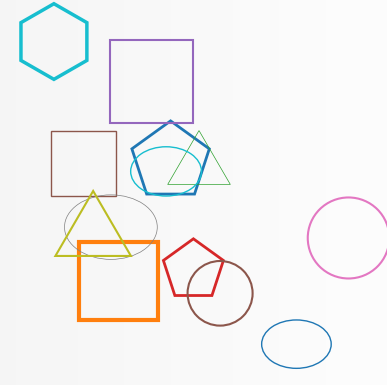[{"shape": "oval", "thickness": 1, "radius": 0.45, "center": [0.765, 0.106]}, {"shape": "pentagon", "thickness": 2, "radius": 0.53, "center": [0.44, 0.581]}, {"shape": "square", "thickness": 3, "radius": 0.51, "center": [0.305, 0.27]}, {"shape": "triangle", "thickness": 0.5, "radius": 0.47, "center": [0.514, 0.568]}, {"shape": "pentagon", "thickness": 2, "radius": 0.41, "center": [0.499, 0.298]}, {"shape": "square", "thickness": 1.5, "radius": 0.54, "center": [0.392, 0.789]}, {"shape": "square", "thickness": 1, "radius": 0.42, "center": [0.214, 0.576]}, {"shape": "circle", "thickness": 1.5, "radius": 0.42, "center": [0.568, 0.238]}, {"shape": "circle", "thickness": 1.5, "radius": 0.53, "center": [0.899, 0.382]}, {"shape": "oval", "thickness": 0.5, "radius": 0.6, "center": [0.286, 0.41]}, {"shape": "triangle", "thickness": 1.5, "radius": 0.56, "center": [0.24, 0.391]}, {"shape": "hexagon", "thickness": 2.5, "radius": 0.49, "center": [0.139, 0.892]}, {"shape": "oval", "thickness": 1, "radius": 0.46, "center": [0.429, 0.555]}]